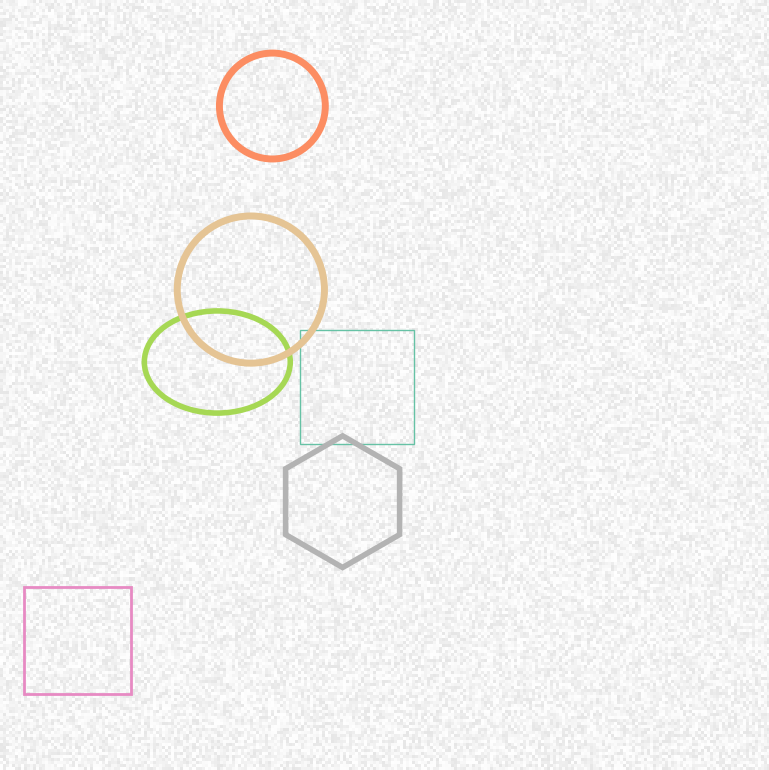[{"shape": "square", "thickness": 0.5, "radius": 0.37, "center": [0.464, 0.498]}, {"shape": "circle", "thickness": 2.5, "radius": 0.34, "center": [0.354, 0.862]}, {"shape": "square", "thickness": 1, "radius": 0.35, "center": [0.101, 0.168]}, {"shape": "oval", "thickness": 2, "radius": 0.47, "center": [0.282, 0.53]}, {"shape": "circle", "thickness": 2.5, "radius": 0.48, "center": [0.326, 0.624]}, {"shape": "hexagon", "thickness": 2, "radius": 0.43, "center": [0.445, 0.348]}]